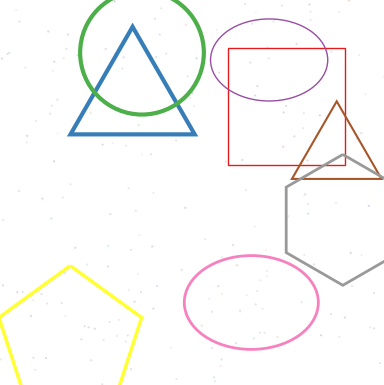[{"shape": "square", "thickness": 1, "radius": 0.76, "center": [0.745, 0.723]}, {"shape": "triangle", "thickness": 3, "radius": 0.93, "center": [0.344, 0.744]}, {"shape": "circle", "thickness": 3, "radius": 0.8, "center": [0.369, 0.863]}, {"shape": "oval", "thickness": 1, "radius": 0.76, "center": [0.699, 0.844]}, {"shape": "pentagon", "thickness": 2.5, "radius": 0.97, "center": [0.183, 0.115]}, {"shape": "triangle", "thickness": 1.5, "radius": 0.67, "center": [0.875, 0.602]}, {"shape": "oval", "thickness": 2, "radius": 0.87, "center": [0.653, 0.214]}, {"shape": "hexagon", "thickness": 2, "radius": 0.85, "center": [0.891, 0.429]}]